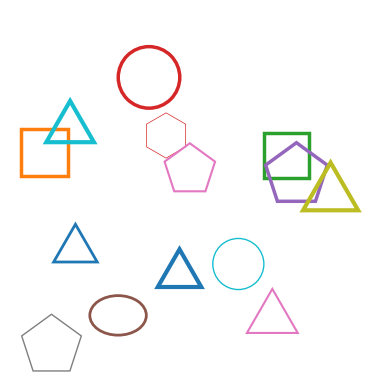[{"shape": "triangle", "thickness": 2, "radius": 0.33, "center": [0.196, 0.352]}, {"shape": "triangle", "thickness": 3, "radius": 0.33, "center": [0.466, 0.287]}, {"shape": "square", "thickness": 2.5, "radius": 0.31, "center": [0.115, 0.605]}, {"shape": "square", "thickness": 2.5, "radius": 0.29, "center": [0.744, 0.597]}, {"shape": "circle", "thickness": 2.5, "radius": 0.4, "center": [0.387, 0.799]}, {"shape": "hexagon", "thickness": 0.5, "radius": 0.29, "center": [0.431, 0.648]}, {"shape": "pentagon", "thickness": 2.5, "radius": 0.42, "center": [0.77, 0.545]}, {"shape": "oval", "thickness": 2, "radius": 0.37, "center": [0.307, 0.181]}, {"shape": "triangle", "thickness": 1.5, "radius": 0.38, "center": [0.707, 0.173]}, {"shape": "pentagon", "thickness": 1.5, "radius": 0.34, "center": [0.493, 0.559]}, {"shape": "pentagon", "thickness": 1, "radius": 0.41, "center": [0.134, 0.102]}, {"shape": "triangle", "thickness": 3, "radius": 0.41, "center": [0.859, 0.495]}, {"shape": "triangle", "thickness": 3, "radius": 0.36, "center": [0.182, 0.666]}, {"shape": "circle", "thickness": 1, "radius": 0.33, "center": [0.619, 0.314]}]